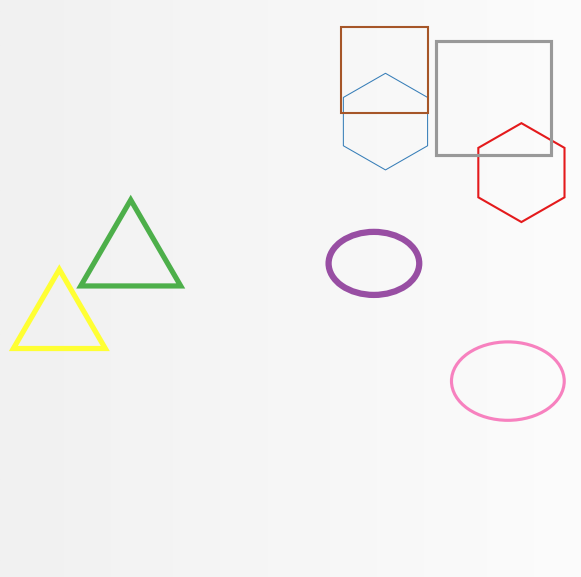[{"shape": "hexagon", "thickness": 1, "radius": 0.43, "center": [0.897, 0.7]}, {"shape": "hexagon", "thickness": 0.5, "radius": 0.42, "center": [0.663, 0.789]}, {"shape": "triangle", "thickness": 2.5, "radius": 0.5, "center": [0.225, 0.554]}, {"shape": "oval", "thickness": 3, "radius": 0.39, "center": [0.643, 0.543]}, {"shape": "triangle", "thickness": 2.5, "radius": 0.46, "center": [0.102, 0.441]}, {"shape": "square", "thickness": 1, "radius": 0.37, "center": [0.662, 0.878]}, {"shape": "oval", "thickness": 1.5, "radius": 0.48, "center": [0.874, 0.339]}, {"shape": "square", "thickness": 1.5, "radius": 0.49, "center": [0.848, 0.829]}]